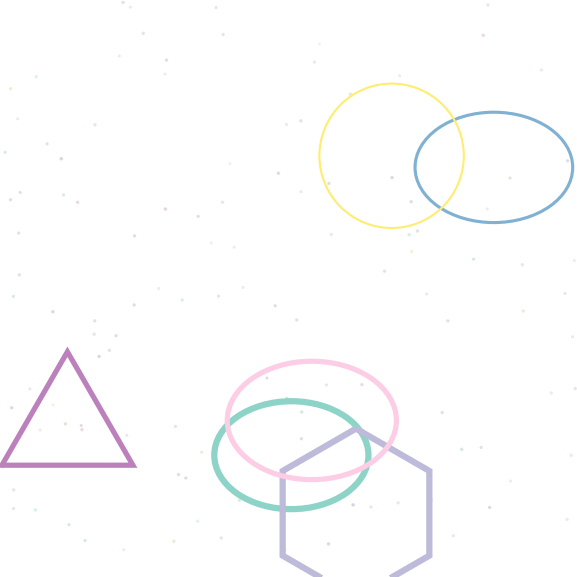[{"shape": "oval", "thickness": 3, "radius": 0.67, "center": [0.505, 0.211]}, {"shape": "hexagon", "thickness": 3, "radius": 0.73, "center": [0.616, 0.11]}, {"shape": "oval", "thickness": 1.5, "radius": 0.68, "center": [0.855, 0.709]}, {"shape": "oval", "thickness": 2.5, "radius": 0.73, "center": [0.54, 0.271]}, {"shape": "triangle", "thickness": 2.5, "radius": 0.65, "center": [0.117, 0.259]}, {"shape": "circle", "thickness": 1, "radius": 0.63, "center": [0.678, 0.729]}]